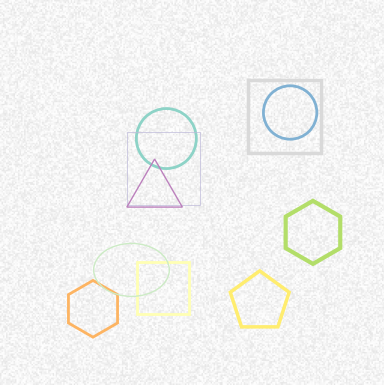[{"shape": "circle", "thickness": 2, "radius": 0.39, "center": [0.432, 0.64]}, {"shape": "square", "thickness": 2, "radius": 0.34, "center": [0.425, 0.251]}, {"shape": "square", "thickness": 0.5, "radius": 0.48, "center": [0.424, 0.562]}, {"shape": "circle", "thickness": 2, "radius": 0.35, "center": [0.754, 0.708]}, {"shape": "hexagon", "thickness": 2, "radius": 0.37, "center": [0.242, 0.198]}, {"shape": "hexagon", "thickness": 3, "radius": 0.41, "center": [0.813, 0.396]}, {"shape": "square", "thickness": 2.5, "radius": 0.47, "center": [0.739, 0.698]}, {"shape": "triangle", "thickness": 1, "radius": 0.42, "center": [0.402, 0.504]}, {"shape": "oval", "thickness": 1, "radius": 0.49, "center": [0.342, 0.299]}, {"shape": "pentagon", "thickness": 2.5, "radius": 0.4, "center": [0.675, 0.216]}]